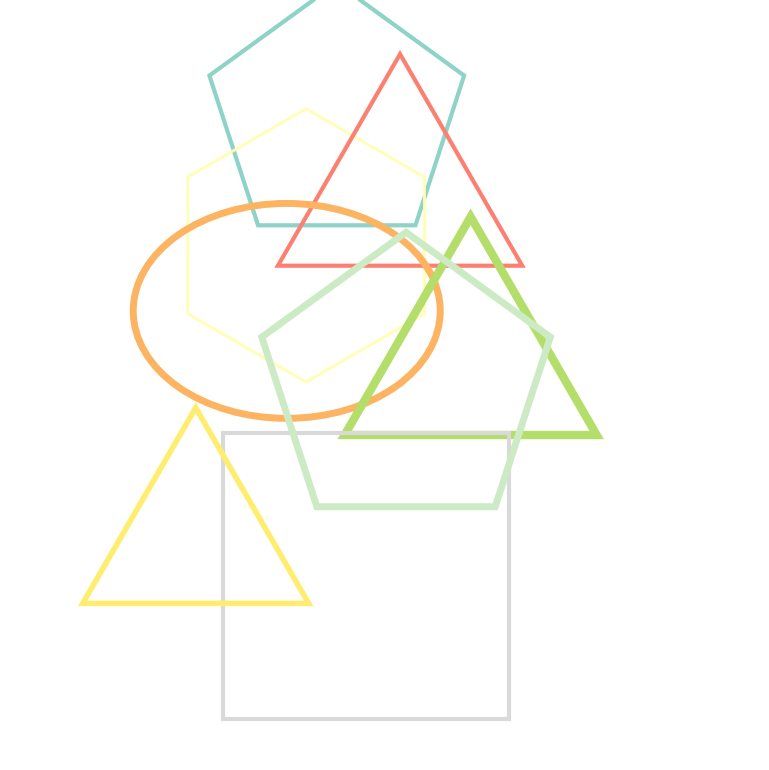[{"shape": "pentagon", "thickness": 1.5, "radius": 0.87, "center": [0.437, 0.848]}, {"shape": "hexagon", "thickness": 1, "radius": 0.89, "center": [0.398, 0.681]}, {"shape": "triangle", "thickness": 1.5, "radius": 0.92, "center": [0.52, 0.747]}, {"shape": "oval", "thickness": 2.5, "radius": 1.0, "center": [0.372, 0.596]}, {"shape": "triangle", "thickness": 3, "radius": 0.94, "center": [0.611, 0.53]}, {"shape": "square", "thickness": 1.5, "radius": 0.93, "center": [0.476, 0.252]}, {"shape": "pentagon", "thickness": 2.5, "radius": 0.99, "center": [0.527, 0.501]}, {"shape": "triangle", "thickness": 2, "radius": 0.85, "center": [0.254, 0.301]}]